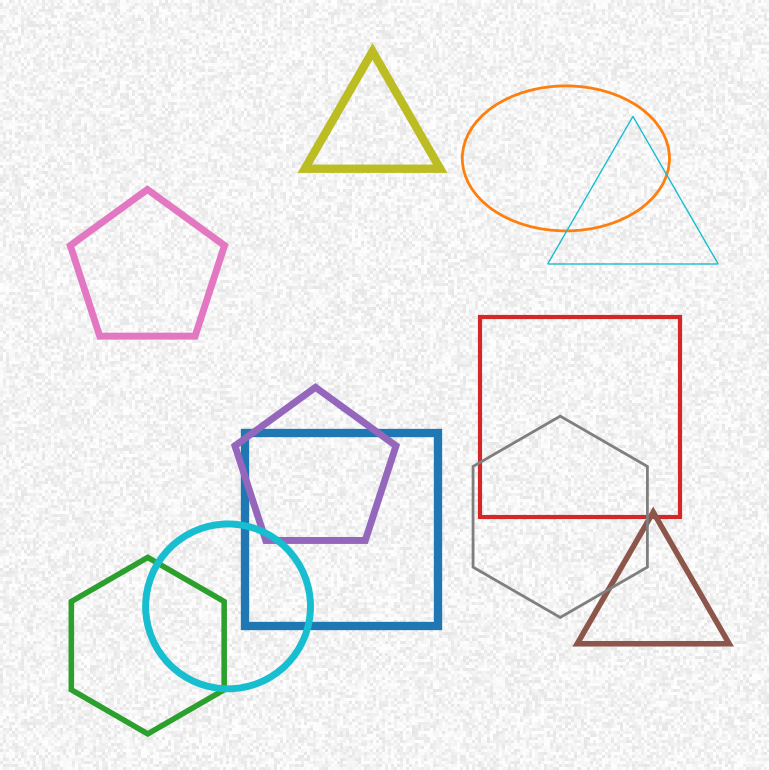[{"shape": "square", "thickness": 3, "radius": 0.63, "center": [0.443, 0.313]}, {"shape": "oval", "thickness": 1, "radius": 0.67, "center": [0.735, 0.794]}, {"shape": "hexagon", "thickness": 2, "radius": 0.57, "center": [0.192, 0.161]}, {"shape": "square", "thickness": 1.5, "radius": 0.65, "center": [0.753, 0.459]}, {"shape": "pentagon", "thickness": 2.5, "radius": 0.55, "center": [0.41, 0.387]}, {"shape": "triangle", "thickness": 2, "radius": 0.57, "center": [0.848, 0.221]}, {"shape": "pentagon", "thickness": 2.5, "radius": 0.53, "center": [0.191, 0.649]}, {"shape": "hexagon", "thickness": 1, "radius": 0.65, "center": [0.728, 0.329]}, {"shape": "triangle", "thickness": 3, "radius": 0.51, "center": [0.484, 0.832]}, {"shape": "circle", "thickness": 2.5, "radius": 0.54, "center": [0.296, 0.212]}, {"shape": "triangle", "thickness": 0.5, "radius": 0.64, "center": [0.822, 0.721]}]